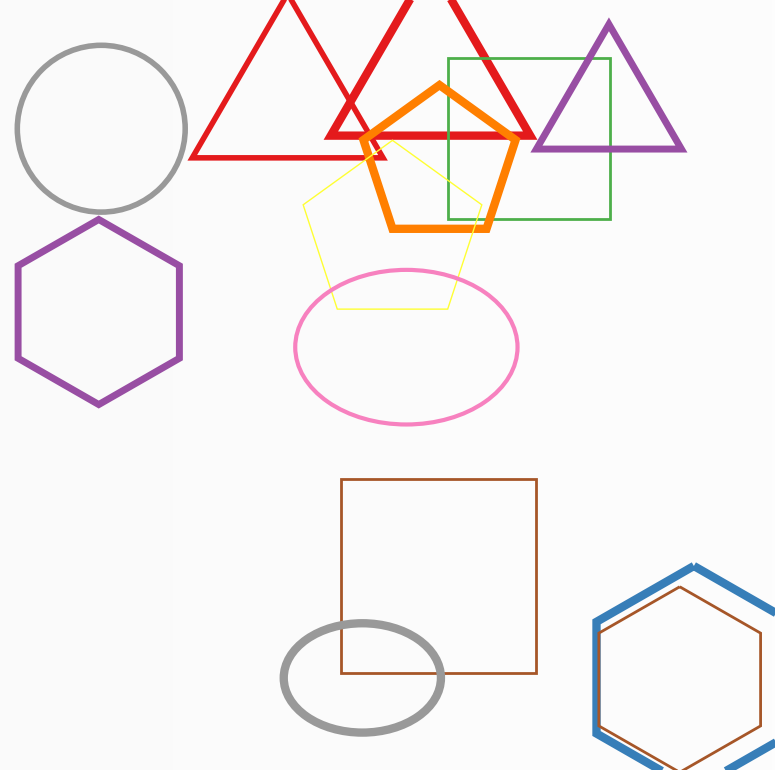[{"shape": "triangle", "thickness": 2, "radius": 0.71, "center": [0.371, 0.866]}, {"shape": "triangle", "thickness": 3, "radius": 0.74, "center": [0.556, 0.898]}, {"shape": "hexagon", "thickness": 3, "radius": 0.73, "center": [0.895, 0.12]}, {"shape": "square", "thickness": 1, "radius": 0.52, "center": [0.683, 0.82]}, {"shape": "triangle", "thickness": 2.5, "radius": 0.54, "center": [0.786, 0.86]}, {"shape": "hexagon", "thickness": 2.5, "radius": 0.6, "center": [0.127, 0.595]}, {"shape": "pentagon", "thickness": 3, "radius": 0.52, "center": [0.567, 0.786]}, {"shape": "pentagon", "thickness": 0.5, "radius": 0.61, "center": [0.506, 0.697]}, {"shape": "hexagon", "thickness": 1, "radius": 0.6, "center": [0.877, 0.118]}, {"shape": "square", "thickness": 1, "radius": 0.63, "center": [0.565, 0.252]}, {"shape": "oval", "thickness": 1.5, "radius": 0.72, "center": [0.524, 0.549]}, {"shape": "oval", "thickness": 3, "radius": 0.51, "center": [0.468, 0.12]}, {"shape": "circle", "thickness": 2, "radius": 0.54, "center": [0.131, 0.833]}]